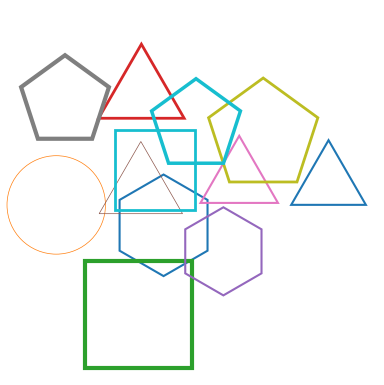[{"shape": "triangle", "thickness": 1.5, "radius": 0.56, "center": [0.853, 0.524]}, {"shape": "hexagon", "thickness": 1.5, "radius": 0.66, "center": [0.425, 0.415]}, {"shape": "circle", "thickness": 0.5, "radius": 0.64, "center": [0.146, 0.468]}, {"shape": "square", "thickness": 3, "radius": 0.69, "center": [0.36, 0.184]}, {"shape": "triangle", "thickness": 2, "radius": 0.64, "center": [0.367, 0.757]}, {"shape": "hexagon", "thickness": 1.5, "radius": 0.57, "center": [0.58, 0.347]}, {"shape": "triangle", "thickness": 0.5, "radius": 0.63, "center": [0.366, 0.507]}, {"shape": "triangle", "thickness": 1.5, "radius": 0.58, "center": [0.621, 0.531]}, {"shape": "pentagon", "thickness": 3, "radius": 0.6, "center": [0.169, 0.737]}, {"shape": "pentagon", "thickness": 2, "radius": 0.75, "center": [0.684, 0.648]}, {"shape": "pentagon", "thickness": 2.5, "radius": 0.61, "center": [0.509, 0.674]}, {"shape": "square", "thickness": 2, "radius": 0.51, "center": [0.403, 0.559]}]